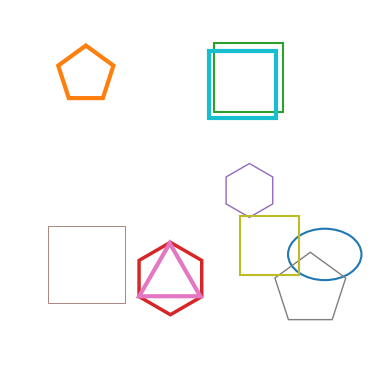[{"shape": "oval", "thickness": 1.5, "radius": 0.48, "center": [0.844, 0.339]}, {"shape": "pentagon", "thickness": 3, "radius": 0.38, "center": [0.223, 0.806]}, {"shape": "square", "thickness": 1.5, "radius": 0.45, "center": [0.646, 0.799]}, {"shape": "hexagon", "thickness": 2.5, "radius": 0.47, "center": [0.443, 0.277]}, {"shape": "hexagon", "thickness": 1, "radius": 0.35, "center": [0.648, 0.505]}, {"shape": "square", "thickness": 0.5, "radius": 0.5, "center": [0.225, 0.314]}, {"shape": "triangle", "thickness": 3, "radius": 0.46, "center": [0.441, 0.276]}, {"shape": "pentagon", "thickness": 1, "radius": 0.48, "center": [0.806, 0.248]}, {"shape": "square", "thickness": 1.5, "radius": 0.38, "center": [0.699, 0.362]}, {"shape": "square", "thickness": 3, "radius": 0.43, "center": [0.63, 0.781]}]